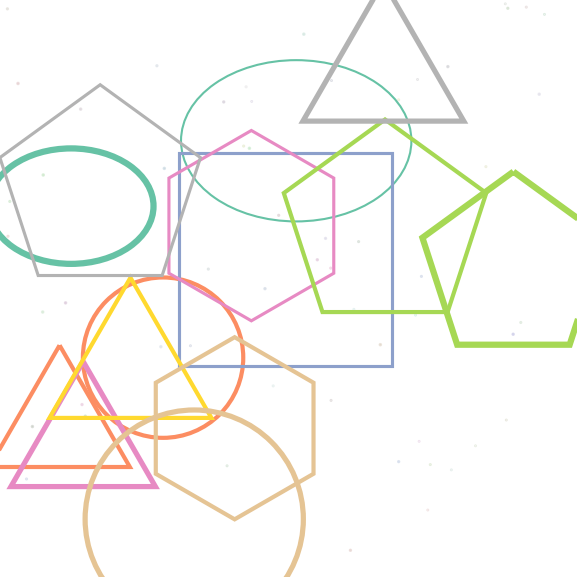[{"shape": "oval", "thickness": 1, "radius": 1.0, "center": [0.513, 0.755]}, {"shape": "oval", "thickness": 3, "radius": 0.71, "center": [0.123, 0.642]}, {"shape": "triangle", "thickness": 2, "radius": 0.7, "center": [0.103, 0.261]}, {"shape": "circle", "thickness": 2, "radius": 0.69, "center": [0.282, 0.38]}, {"shape": "square", "thickness": 1.5, "radius": 0.92, "center": [0.495, 0.55]}, {"shape": "triangle", "thickness": 2.5, "radius": 0.72, "center": [0.144, 0.229]}, {"shape": "hexagon", "thickness": 1.5, "radius": 0.82, "center": [0.435, 0.608]}, {"shape": "pentagon", "thickness": 2, "radius": 0.92, "center": [0.667, 0.608]}, {"shape": "pentagon", "thickness": 3, "radius": 0.83, "center": [0.889, 0.536]}, {"shape": "triangle", "thickness": 2, "radius": 0.81, "center": [0.226, 0.356]}, {"shape": "circle", "thickness": 2.5, "radius": 0.94, "center": [0.336, 0.1]}, {"shape": "hexagon", "thickness": 2, "radius": 0.79, "center": [0.406, 0.258]}, {"shape": "pentagon", "thickness": 1.5, "radius": 0.91, "center": [0.173, 0.67]}, {"shape": "triangle", "thickness": 2.5, "radius": 0.8, "center": [0.664, 0.87]}]